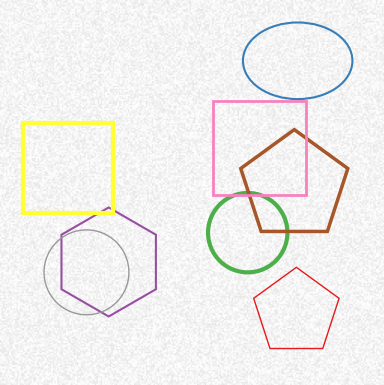[{"shape": "pentagon", "thickness": 1, "radius": 0.58, "center": [0.77, 0.189]}, {"shape": "oval", "thickness": 1.5, "radius": 0.71, "center": [0.773, 0.842]}, {"shape": "circle", "thickness": 3, "radius": 0.52, "center": [0.643, 0.396]}, {"shape": "hexagon", "thickness": 1.5, "radius": 0.71, "center": [0.282, 0.32]}, {"shape": "square", "thickness": 3, "radius": 0.58, "center": [0.177, 0.563]}, {"shape": "pentagon", "thickness": 2.5, "radius": 0.73, "center": [0.764, 0.517]}, {"shape": "square", "thickness": 2, "radius": 0.61, "center": [0.675, 0.616]}, {"shape": "circle", "thickness": 1, "radius": 0.55, "center": [0.225, 0.293]}]